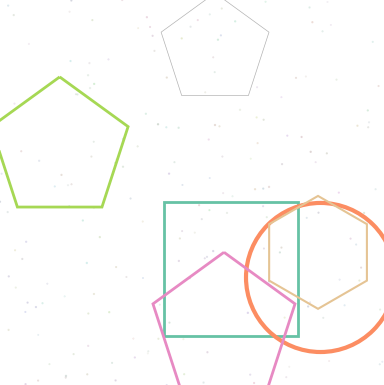[{"shape": "square", "thickness": 2, "radius": 0.87, "center": [0.601, 0.302]}, {"shape": "circle", "thickness": 3, "radius": 0.97, "center": [0.833, 0.279]}, {"shape": "pentagon", "thickness": 2, "radius": 0.97, "center": [0.582, 0.151]}, {"shape": "pentagon", "thickness": 2, "radius": 0.93, "center": [0.155, 0.613]}, {"shape": "hexagon", "thickness": 1.5, "radius": 0.73, "center": [0.826, 0.344]}, {"shape": "pentagon", "thickness": 0.5, "radius": 0.74, "center": [0.559, 0.871]}]